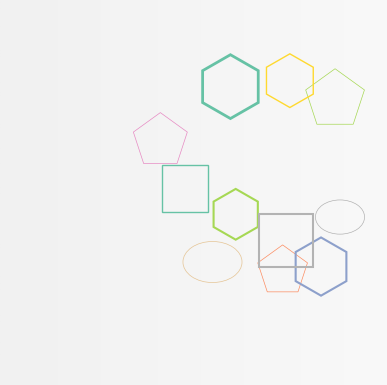[{"shape": "hexagon", "thickness": 2, "radius": 0.41, "center": [0.595, 0.775]}, {"shape": "square", "thickness": 1, "radius": 0.3, "center": [0.477, 0.511]}, {"shape": "pentagon", "thickness": 0.5, "radius": 0.34, "center": [0.729, 0.296]}, {"shape": "hexagon", "thickness": 1.5, "radius": 0.38, "center": [0.828, 0.308]}, {"shape": "pentagon", "thickness": 0.5, "radius": 0.37, "center": [0.414, 0.634]}, {"shape": "pentagon", "thickness": 0.5, "radius": 0.4, "center": [0.865, 0.742]}, {"shape": "hexagon", "thickness": 1.5, "radius": 0.33, "center": [0.608, 0.443]}, {"shape": "hexagon", "thickness": 1, "radius": 0.35, "center": [0.748, 0.79]}, {"shape": "oval", "thickness": 0.5, "radius": 0.38, "center": [0.548, 0.319]}, {"shape": "oval", "thickness": 0.5, "radius": 0.32, "center": [0.877, 0.436]}, {"shape": "square", "thickness": 1.5, "radius": 0.35, "center": [0.739, 0.375]}]